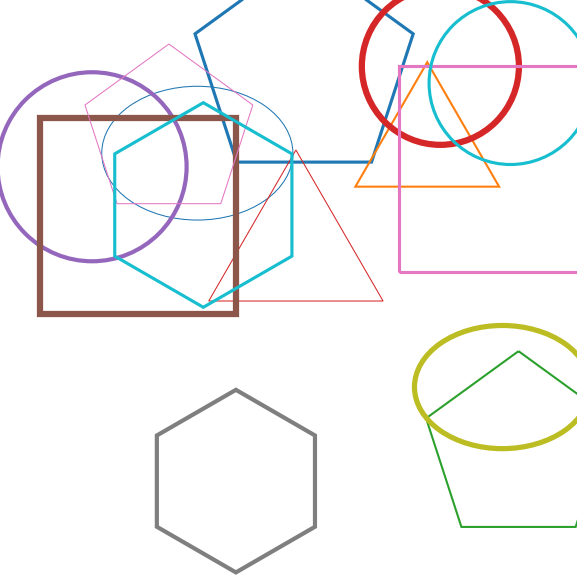[{"shape": "pentagon", "thickness": 1.5, "radius": 0.99, "center": [0.527, 0.879]}, {"shape": "oval", "thickness": 0.5, "radius": 0.83, "center": [0.342, 0.734]}, {"shape": "triangle", "thickness": 1, "radius": 0.72, "center": [0.74, 0.748]}, {"shape": "pentagon", "thickness": 1, "radius": 0.84, "center": [0.898, 0.223]}, {"shape": "circle", "thickness": 3, "radius": 0.68, "center": [0.763, 0.884]}, {"shape": "triangle", "thickness": 0.5, "radius": 0.87, "center": [0.512, 0.565]}, {"shape": "circle", "thickness": 2, "radius": 0.82, "center": [0.159, 0.71]}, {"shape": "square", "thickness": 3, "radius": 0.85, "center": [0.239, 0.626]}, {"shape": "square", "thickness": 1.5, "radius": 0.89, "center": [0.869, 0.707]}, {"shape": "pentagon", "thickness": 0.5, "radius": 0.76, "center": [0.292, 0.77]}, {"shape": "hexagon", "thickness": 2, "radius": 0.79, "center": [0.409, 0.166]}, {"shape": "oval", "thickness": 2.5, "radius": 0.76, "center": [0.87, 0.329]}, {"shape": "hexagon", "thickness": 1.5, "radius": 0.89, "center": [0.352, 0.644]}, {"shape": "circle", "thickness": 1.5, "radius": 0.71, "center": [0.884, 0.855]}]